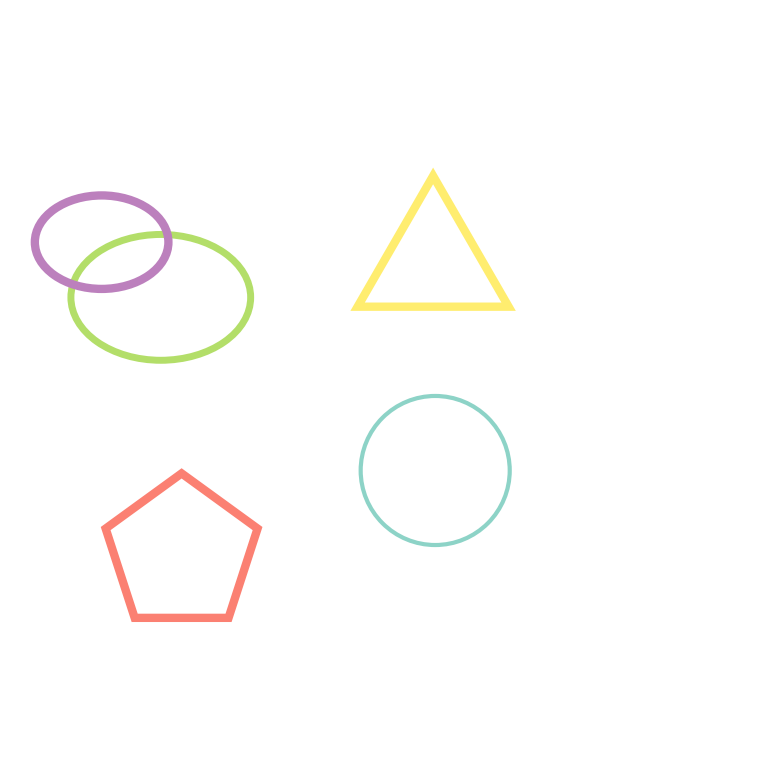[{"shape": "circle", "thickness": 1.5, "radius": 0.48, "center": [0.565, 0.389]}, {"shape": "pentagon", "thickness": 3, "radius": 0.52, "center": [0.236, 0.281]}, {"shape": "oval", "thickness": 2.5, "radius": 0.58, "center": [0.209, 0.614]}, {"shape": "oval", "thickness": 3, "radius": 0.43, "center": [0.132, 0.685]}, {"shape": "triangle", "thickness": 3, "radius": 0.57, "center": [0.562, 0.658]}]